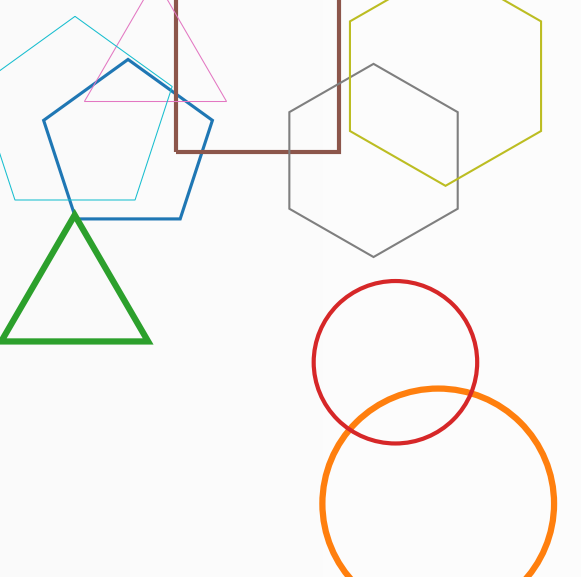[{"shape": "pentagon", "thickness": 1.5, "radius": 0.76, "center": [0.22, 0.744]}, {"shape": "circle", "thickness": 3, "radius": 1.0, "center": [0.754, 0.127]}, {"shape": "triangle", "thickness": 3, "radius": 0.73, "center": [0.128, 0.481]}, {"shape": "circle", "thickness": 2, "radius": 0.7, "center": [0.68, 0.372]}, {"shape": "square", "thickness": 2, "radius": 0.7, "center": [0.443, 0.876]}, {"shape": "triangle", "thickness": 0.5, "radius": 0.71, "center": [0.267, 0.894]}, {"shape": "hexagon", "thickness": 1, "radius": 0.84, "center": [0.643, 0.721]}, {"shape": "hexagon", "thickness": 1, "radius": 0.95, "center": [0.766, 0.867]}, {"shape": "pentagon", "thickness": 0.5, "radius": 0.88, "center": [0.129, 0.795]}]